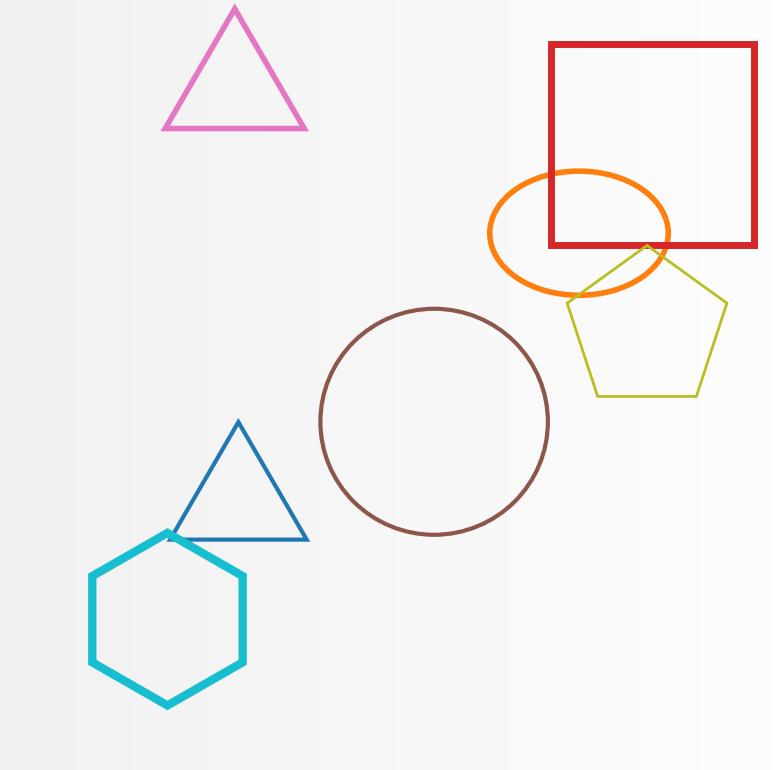[{"shape": "triangle", "thickness": 1.5, "radius": 0.51, "center": [0.308, 0.35]}, {"shape": "oval", "thickness": 2, "radius": 0.58, "center": [0.747, 0.697]}, {"shape": "square", "thickness": 2.5, "radius": 0.66, "center": [0.842, 0.812]}, {"shape": "circle", "thickness": 1.5, "radius": 0.73, "center": [0.56, 0.452]}, {"shape": "triangle", "thickness": 2, "radius": 0.52, "center": [0.303, 0.885]}, {"shape": "pentagon", "thickness": 1, "radius": 0.54, "center": [0.835, 0.573]}, {"shape": "hexagon", "thickness": 3, "radius": 0.56, "center": [0.216, 0.196]}]